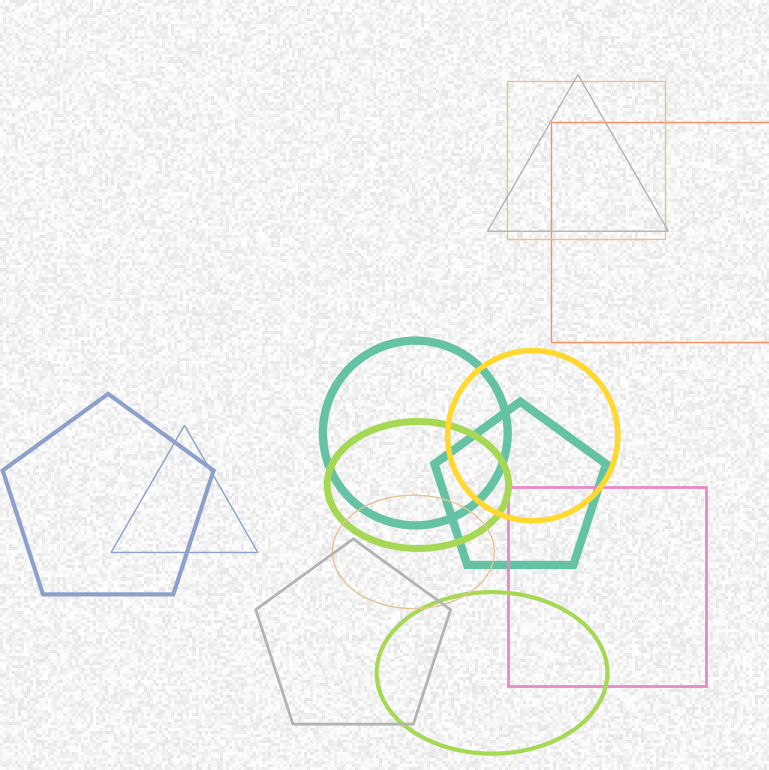[{"shape": "circle", "thickness": 3, "radius": 0.6, "center": [0.539, 0.438]}, {"shape": "pentagon", "thickness": 3, "radius": 0.59, "center": [0.676, 0.361]}, {"shape": "square", "thickness": 0.5, "radius": 0.71, "center": [0.859, 0.698]}, {"shape": "triangle", "thickness": 0.5, "radius": 0.55, "center": [0.24, 0.338]}, {"shape": "pentagon", "thickness": 1.5, "radius": 0.72, "center": [0.14, 0.345]}, {"shape": "square", "thickness": 1, "radius": 0.64, "center": [0.789, 0.238]}, {"shape": "oval", "thickness": 2.5, "radius": 0.59, "center": [0.543, 0.37]}, {"shape": "oval", "thickness": 1.5, "radius": 0.75, "center": [0.639, 0.126]}, {"shape": "circle", "thickness": 2, "radius": 0.55, "center": [0.692, 0.434]}, {"shape": "oval", "thickness": 0.5, "radius": 0.53, "center": [0.537, 0.283]}, {"shape": "square", "thickness": 0.5, "radius": 0.51, "center": [0.761, 0.792]}, {"shape": "triangle", "thickness": 0.5, "radius": 0.68, "center": [0.751, 0.767]}, {"shape": "pentagon", "thickness": 1, "radius": 0.66, "center": [0.459, 0.167]}]